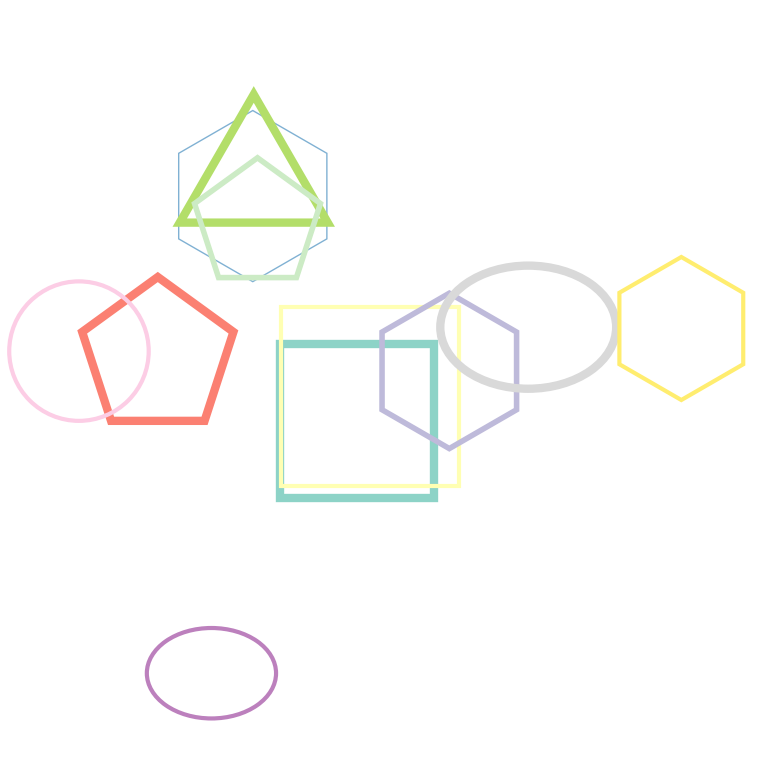[{"shape": "square", "thickness": 3, "radius": 0.5, "center": [0.463, 0.453]}, {"shape": "square", "thickness": 1.5, "radius": 0.58, "center": [0.481, 0.485]}, {"shape": "hexagon", "thickness": 2, "radius": 0.5, "center": [0.584, 0.518]}, {"shape": "pentagon", "thickness": 3, "radius": 0.52, "center": [0.205, 0.537]}, {"shape": "hexagon", "thickness": 0.5, "radius": 0.56, "center": [0.328, 0.745]}, {"shape": "triangle", "thickness": 3, "radius": 0.55, "center": [0.33, 0.766]}, {"shape": "circle", "thickness": 1.5, "radius": 0.45, "center": [0.103, 0.544]}, {"shape": "oval", "thickness": 3, "radius": 0.57, "center": [0.686, 0.575]}, {"shape": "oval", "thickness": 1.5, "radius": 0.42, "center": [0.275, 0.126]}, {"shape": "pentagon", "thickness": 2, "radius": 0.43, "center": [0.334, 0.709]}, {"shape": "hexagon", "thickness": 1.5, "radius": 0.46, "center": [0.885, 0.573]}]